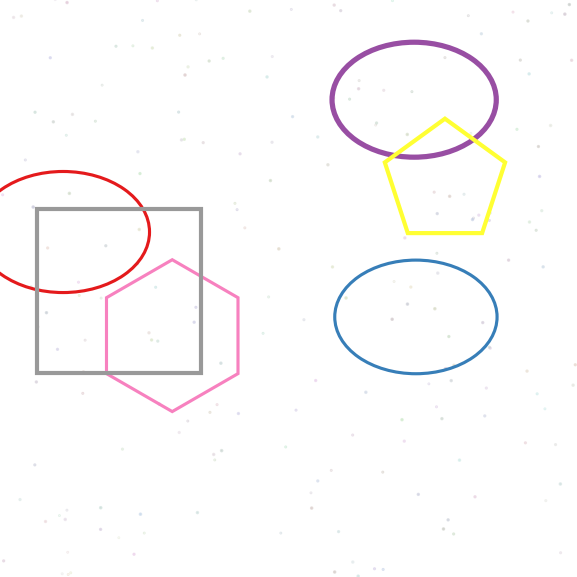[{"shape": "oval", "thickness": 1.5, "radius": 0.75, "center": [0.109, 0.597]}, {"shape": "oval", "thickness": 1.5, "radius": 0.7, "center": [0.72, 0.45]}, {"shape": "oval", "thickness": 2.5, "radius": 0.71, "center": [0.717, 0.826]}, {"shape": "pentagon", "thickness": 2, "radius": 0.55, "center": [0.77, 0.684]}, {"shape": "hexagon", "thickness": 1.5, "radius": 0.66, "center": [0.298, 0.418]}, {"shape": "square", "thickness": 2, "radius": 0.71, "center": [0.206, 0.496]}]